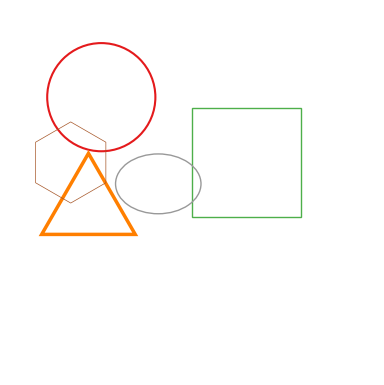[{"shape": "circle", "thickness": 1.5, "radius": 0.7, "center": [0.263, 0.748]}, {"shape": "square", "thickness": 1, "radius": 0.71, "center": [0.641, 0.577]}, {"shape": "triangle", "thickness": 2.5, "radius": 0.7, "center": [0.23, 0.461]}, {"shape": "hexagon", "thickness": 0.5, "radius": 0.53, "center": [0.184, 0.578]}, {"shape": "oval", "thickness": 1, "radius": 0.55, "center": [0.411, 0.522]}]